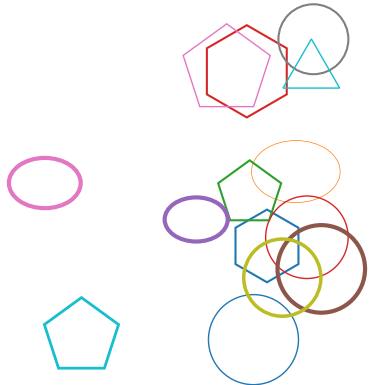[{"shape": "hexagon", "thickness": 1.5, "radius": 0.47, "center": [0.693, 0.361]}, {"shape": "circle", "thickness": 1, "radius": 0.58, "center": [0.658, 0.118]}, {"shape": "oval", "thickness": 0.5, "radius": 0.58, "center": [0.768, 0.554]}, {"shape": "pentagon", "thickness": 1.5, "radius": 0.43, "center": [0.648, 0.497]}, {"shape": "circle", "thickness": 1, "radius": 0.54, "center": [0.797, 0.384]}, {"shape": "hexagon", "thickness": 1.5, "radius": 0.6, "center": [0.641, 0.815]}, {"shape": "oval", "thickness": 3, "radius": 0.41, "center": [0.51, 0.43]}, {"shape": "circle", "thickness": 3, "radius": 0.57, "center": [0.834, 0.302]}, {"shape": "oval", "thickness": 3, "radius": 0.47, "center": [0.116, 0.525]}, {"shape": "pentagon", "thickness": 1, "radius": 0.59, "center": [0.589, 0.819]}, {"shape": "circle", "thickness": 1.5, "radius": 0.45, "center": [0.814, 0.898]}, {"shape": "circle", "thickness": 2.5, "radius": 0.5, "center": [0.733, 0.279]}, {"shape": "pentagon", "thickness": 2, "radius": 0.51, "center": [0.212, 0.126]}, {"shape": "triangle", "thickness": 1, "radius": 0.43, "center": [0.809, 0.814]}]